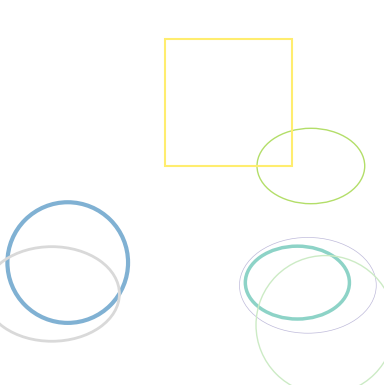[{"shape": "oval", "thickness": 2.5, "radius": 0.68, "center": [0.772, 0.266]}, {"shape": "oval", "thickness": 0.5, "radius": 0.89, "center": [0.8, 0.259]}, {"shape": "circle", "thickness": 3, "radius": 0.78, "center": [0.176, 0.318]}, {"shape": "oval", "thickness": 1, "radius": 0.7, "center": [0.807, 0.569]}, {"shape": "oval", "thickness": 2, "radius": 0.88, "center": [0.135, 0.236]}, {"shape": "circle", "thickness": 1, "radius": 0.9, "center": [0.845, 0.156]}, {"shape": "square", "thickness": 1.5, "radius": 0.82, "center": [0.594, 0.734]}]